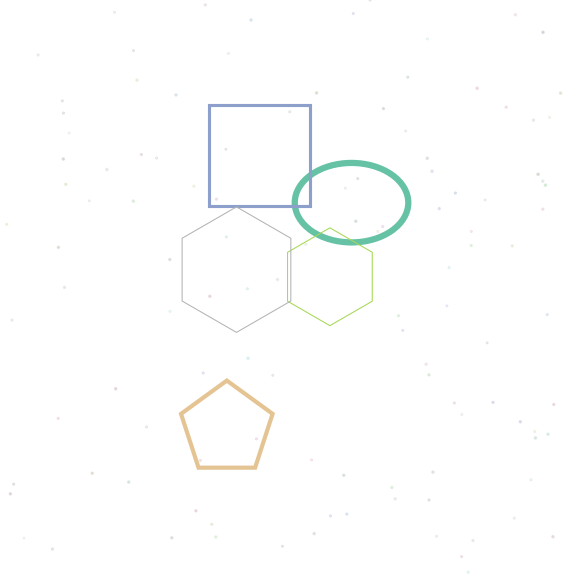[{"shape": "oval", "thickness": 3, "radius": 0.49, "center": [0.609, 0.648]}, {"shape": "square", "thickness": 1.5, "radius": 0.44, "center": [0.45, 0.73]}, {"shape": "hexagon", "thickness": 0.5, "radius": 0.42, "center": [0.571, 0.52]}, {"shape": "pentagon", "thickness": 2, "radius": 0.42, "center": [0.393, 0.257]}, {"shape": "hexagon", "thickness": 0.5, "radius": 0.54, "center": [0.409, 0.532]}]